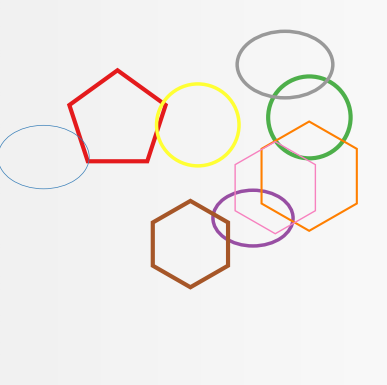[{"shape": "pentagon", "thickness": 3, "radius": 0.65, "center": [0.303, 0.687]}, {"shape": "oval", "thickness": 0.5, "radius": 0.59, "center": [0.112, 0.592]}, {"shape": "circle", "thickness": 3, "radius": 0.53, "center": [0.798, 0.695]}, {"shape": "oval", "thickness": 2.5, "radius": 0.52, "center": [0.653, 0.434]}, {"shape": "hexagon", "thickness": 1.5, "radius": 0.71, "center": [0.798, 0.542]}, {"shape": "circle", "thickness": 2.5, "radius": 0.53, "center": [0.51, 0.676]}, {"shape": "hexagon", "thickness": 3, "radius": 0.56, "center": [0.491, 0.366]}, {"shape": "hexagon", "thickness": 1, "radius": 0.6, "center": [0.71, 0.513]}, {"shape": "oval", "thickness": 2.5, "radius": 0.62, "center": [0.735, 0.832]}]